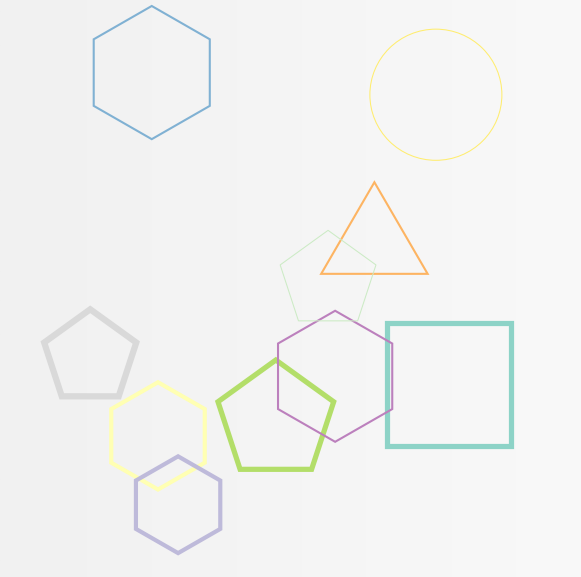[{"shape": "square", "thickness": 2.5, "radius": 0.53, "center": [0.772, 0.334]}, {"shape": "hexagon", "thickness": 2, "radius": 0.46, "center": [0.272, 0.244]}, {"shape": "hexagon", "thickness": 2, "radius": 0.42, "center": [0.306, 0.125]}, {"shape": "hexagon", "thickness": 1, "radius": 0.58, "center": [0.261, 0.873]}, {"shape": "triangle", "thickness": 1, "radius": 0.53, "center": [0.644, 0.578]}, {"shape": "pentagon", "thickness": 2.5, "radius": 0.52, "center": [0.475, 0.271]}, {"shape": "pentagon", "thickness": 3, "radius": 0.42, "center": [0.155, 0.38]}, {"shape": "hexagon", "thickness": 1, "radius": 0.57, "center": [0.577, 0.348]}, {"shape": "pentagon", "thickness": 0.5, "radius": 0.43, "center": [0.564, 0.514]}, {"shape": "circle", "thickness": 0.5, "radius": 0.57, "center": [0.75, 0.835]}]